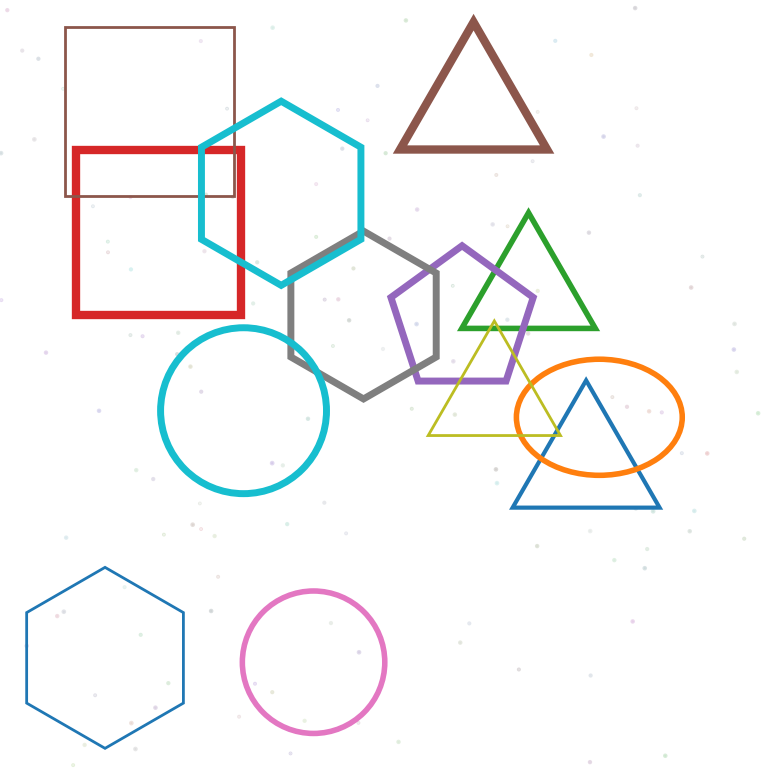[{"shape": "hexagon", "thickness": 1, "radius": 0.59, "center": [0.136, 0.146]}, {"shape": "triangle", "thickness": 1.5, "radius": 0.55, "center": [0.761, 0.396]}, {"shape": "oval", "thickness": 2, "radius": 0.54, "center": [0.778, 0.458]}, {"shape": "triangle", "thickness": 2, "radius": 0.5, "center": [0.686, 0.624]}, {"shape": "square", "thickness": 3, "radius": 0.54, "center": [0.205, 0.698]}, {"shape": "pentagon", "thickness": 2.5, "radius": 0.49, "center": [0.6, 0.584]}, {"shape": "triangle", "thickness": 3, "radius": 0.55, "center": [0.615, 0.861]}, {"shape": "square", "thickness": 1, "radius": 0.55, "center": [0.194, 0.855]}, {"shape": "circle", "thickness": 2, "radius": 0.46, "center": [0.407, 0.14]}, {"shape": "hexagon", "thickness": 2.5, "radius": 0.54, "center": [0.472, 0.591]}, {"shape": "triangle", "thickness": 1, "radius": 0.5, "center": [0.642, 0.484]}, {"shape": "hexagon", "thickness": 2.5, "radius": 0.6, "center": [0.365, 0.749]}, {"shape": "circle", "thickness": 2.5, "radius": 0.54, "center": [0.316, 0.467]}]